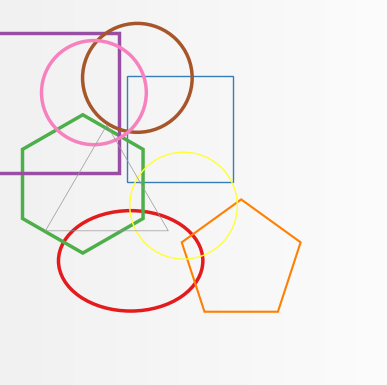[{"shape": "oval", "thickness": 2.5, "radius": 0.93, "center": [0.337, 0.322]}, {"shape": "square", "thickness": 1, "radius": 0.68, "center": [0.465, 0.665]}, {"shape": "hexagon", "thickness": 2.5, "radius": 0.9, "center": [0.214, 0.522]}, {"shape": "square", "thickness": 2.5, "radius": 0.91, "center": [0.126, 0.734]}, {"shape": "pentagon", "thickness": 1.5, "radius": 0.81, "center": [0.622, 0.321]}, {"shape": "circle", "thickness": 1, "radius": 0.69, "center": [0.474, 0.466]}, {"shape": "circle", "thickness": 2.5, "radius": 0.71, "center": [0.354, 0.798]}, {"shape": "circle", "thickness": 2.5, "radius": 0.68, "center": [0.242, 0.759]}, {"shape": "triangle", "thickness": 0.5, "radius": 0.92, "center": [0.276, 0.492]}]